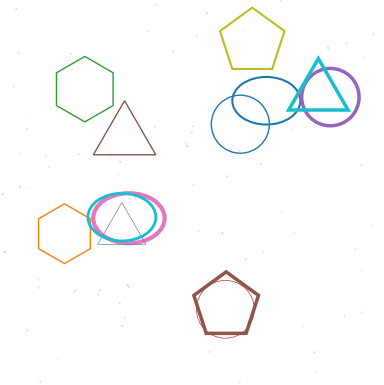[{"shape": "oval", "thickness": 1.5, "radius": 0.44, "center": [0.692, 0.738]}, {"shape": "circle", "thickness": 1, "radius": 0.38, "center": [0.624, 0.677]}, {"shape": "hexagon", "thickness": 1, "radius": 0.39, "center": [0.167, 0.393]}, {"shape": "hexagon", "thickness": 1, "radius": 0.43, "center": [0.22, 0.768]}, {"shape": "circle", "thickness": 0.5, "radius": 0.38, "center": [0.585, 0.197]}, {"shape": "circle", "thickness": 2.5, "radius": 0.37, "center": [0.858, 0.748]}, {"shape": "triangle", "thickness": 1, "radius": 0.47, "center": [0.324, 0.645]}, {"shape": "pentagon", "thickness": 2.5, "radius": 0.44, "center": [0.587, 0.206]}, {"shape": "oval", "thickness": 3, "radius": 0.46, "center": [0.335, 0.433]}, {"shape": "triangle", "thickness": 0.5, "radius": 0.36, "center": [0.317, 0.401]}, {"shape": "pentagon", "thickness": 1.5, "radius": 0.44, "center": [0.655, 0.892]}, {"shape": "triangle", "thickness": 2.5, "radius": 0.45, "center": [0.827, 0.759]}, {"shape": "oval", "thickness": 2, "radius": 0.44, "center": [0.317, 0.436]}]